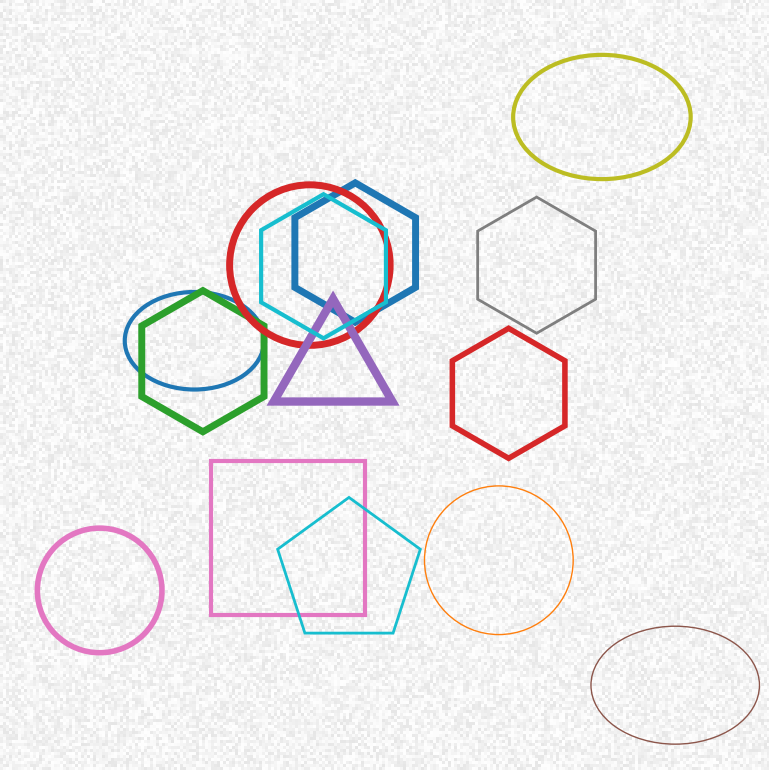[{"shape": "hexagon", "thickness": 2.5, "radius": 0.45, "center": [0.461, 0.672]}, {"shape": "oval", "thickness": 1.5, "radius": 0.45, "center": [0.253, 0.557]}, {"shape": "circle", "thickness": 0.5, "radius": 0.48, "center": [0.648, 0.272]}, {"shape": "hexagon", "thickness": 2.5, "radius": 0.46, "center": [0.264, 0.531]}, {"shape": "circle", "thickness": 2.5, "radius": 0.52, "center": [0.402, 0.656]}, {"shape": "hexagon", "thickness": 2, "radius": 0.42, "center": [0.661, 0.489]}, {"shape": "triangle", "thickness": 3, "radius": 0.44, "center": [0.433, 0.523]}, {"shape": "oval", "thickness": 0.5, "radius": 0.55, "center": [0.877, 0.11]}, {"shape": "square", "thickness": 1.5, "radius": 0.5, "center": [0.374, 0.301]}, {"shape": "circle", "thickness": 2, "radius": 0.4, "center": [0.129, 0.233]}, {"shape": "hexagon", "thickness": 1, "radius": 0.44, "center": [0.697, 0.656]}, {"shape": "oval", "thickness": 1.5, "radius": 0.58, "center": [0.782, 0.848]}, {"shape": "pentagon", "thickness": 1, "radius": 0.49, "center": [0.453, 0.257]}, {"shape": "hexagon", "thickness": 1.5, "radius": 0.47, "center": [0.42, 0.654]}]